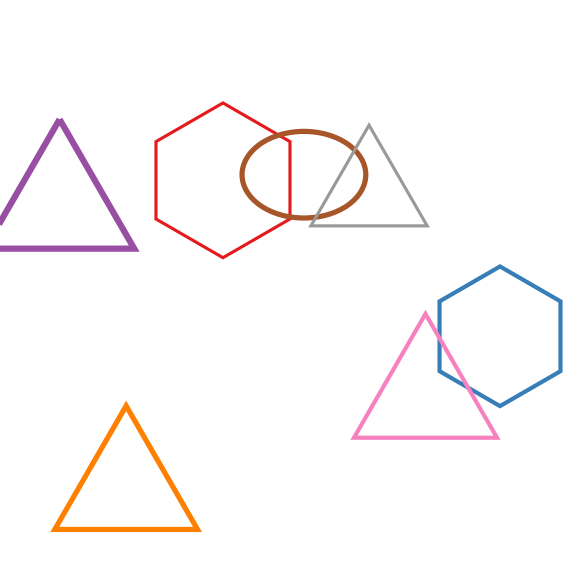[{"shape": "hexagon", "thickness": 1.5, "radius": 0.67, "center": [0.386, 0.687]}, {"shape": "hexagon", "thickness": 2, "radius": 0.6, "center": [0.866, 0.417]}, {"shape": "triangle", "thickness": 3, "radius": 0.75, "center": [0.103, 0.643]}, {"shape": "triangle", "thickness": 2.5, "radius": 0.71, "center": [0.218, 0.154]}, {"shape": "oval", "thickness": 2.5, "radius": 0.54, "center": [0.526, 0.697]}, {"shape": "triangle", "thickness": 2, "radius": 0.71, "center": [0.737, 0.313]}, {"shape": "triangle", "thickness": 1.5, "radius": 0.58, "center": [0.639, 0.666]}]